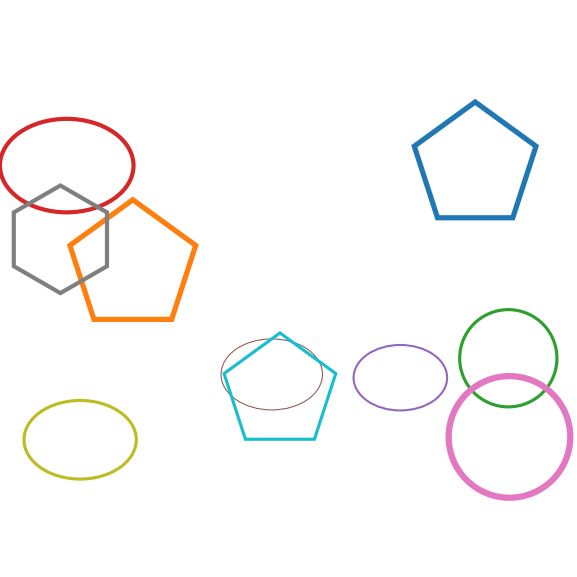[{"shape": "pentagon", "thickness": 2.5, "radius": 0.55, "center": [0.823, 0.712]}, {"shape": "pentagon", "thickness": 2.5, "radius": 0.57, "center": [0.23, 0.539]}, {"shape": "circle", "thickness": 1.5, "radius": 0.42, "center": [0.88, 0.379]}, {"shape": "oval", "thickness": 2, "radius": 0.58, "center": [0.116, 0.712]}, {"shape": "oval", "thickness": 1, "radius": 0.4, "center": [0.693, 0.345]}, {"shape": "oval", "thickness": 0.5, "radius": 0.44, "center": [0.471, 0.351]}, {"shape": "circle", "thickness": 3, "radius": 0.53, "center": [0.882, 0.243]}, {"shape": "hexagon", "thickness": 2, "radius": 0.47, "center": [0.105, 0.585]}, {"shape": "oval", "thickness": 1.5, "radius": 0.49, "center": [0.139, 0.238]}, {"shape": "pentagon", "thickness": 1.5, "radius": 0.51, "center": [0.485, 0.321]}]